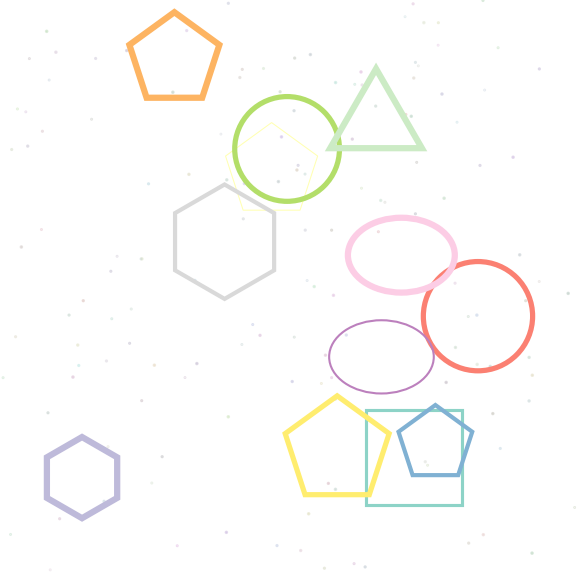[{"shape": "square", "thickness": 1.5, "radius": 0.41, "center": [0.717, 0.207]}, {"shape": "pentagon", "thickness": 0.5, "radius": 0.42, "center": [0.47, 0.703]}, {"shape": "hexagon", "thickness": 3, "radius": 0.35, "center": [0.142, 0.172]}, {"shape": "circle", "thickness": 2.5, "radius": 0.47, "center": [0.828, 0.452]}, {"shape": "pentagon", "thickness": 2, "radius": 0.34, "center": [0.754, 0.231]}, {"shape": "pentagon", "thickness": 3, "radius": 0.41, "center": [0.302, 0.896]}, {"shape": "circle", "thickness": 2.5, "radius": 0.45, "center": [0.497, 0.741]}, {"shape": "oval", "thickness": 3, "radius": 0.46, "center": [0.695, 0.557]}, {"shape": "hexagon", "thickness": 2, "radius": 0.5, "center": [0.389, 0.581]}, {"shape": "oval", "thickness": 1, "radius": 0.45, "center": [0.661, 0.381]}, {"shape": "triangle", "thickness": 3, "radius": 0.46, "center": [0.651, 0.788]}, {"shape": "pentagon", "thickness": 2.5, "radius": 0.47, "center": [0.584, 0.219]}]